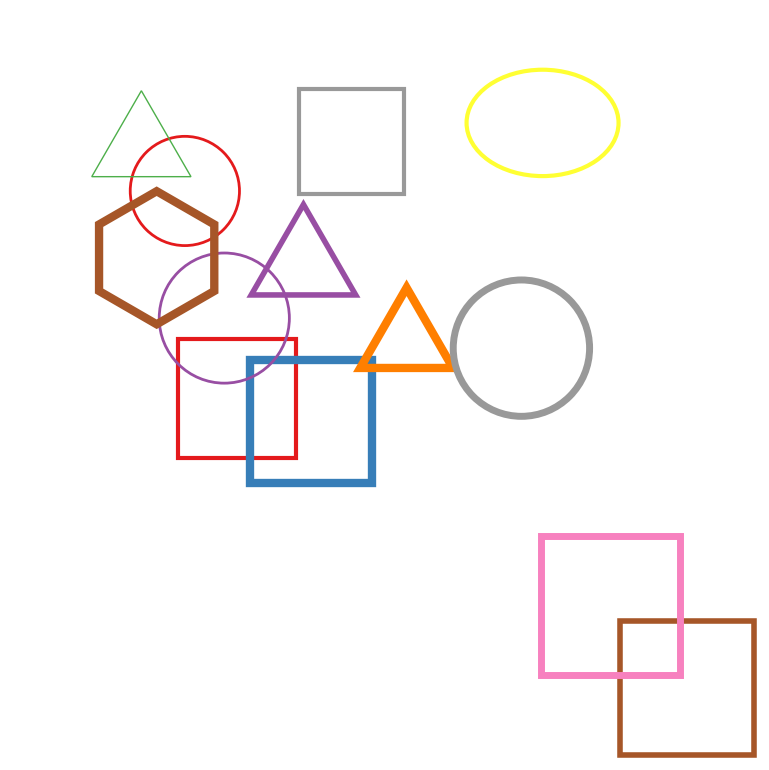[{"shape": "circle", "thickness": 1, "radius": 0.35, "center": [0.24, 0.752]}, {"shape": "square", "thickness": 1.5, "radius": 0.39, "center": [0.308, 0.482]}, {"shape": "square", "thickness": 3, "radius": 0.4, "center": [0.404, 0.453]}, {"shape": "triangle", "thickness": 0.5, "radius": 0.37, "center": [0.184, 0.808]}, {"shape": "triangle", "thickness": 2, "radius": 0.39, "center": [0.394, 0.656]}, {"shape": "circle", "thickness": 1, "radius": 0.42, "center": [0.291, 0.587]}, {"shape": "triangle", "thickness": 3, "radius": 0.35, "center": [0.528, 0.557]}, {"shape": "oval", "thickness": 1.5, "radius": 0.49, "center": [0.705, 0.84]}, {"shape": "hexagon", "thickness": 3, "radius": 0.43, "center": [0.203, 0.665]}, {"shape": "square", "thickness": 2, "radius": 0.43, "center": [0.892, 0.107]}, {"shape": "square", "thickness": 2.5, "radius": 0.45, "center": [0.793, 0.214]}, {"shape": "circle", "thickness": 2.5, "radius": 0.44, "center": [0.677, 0.548]}, {"shape": "square", "thickness": 1.5, "radius": 0.34, "center": [0.457, 0.816]}]